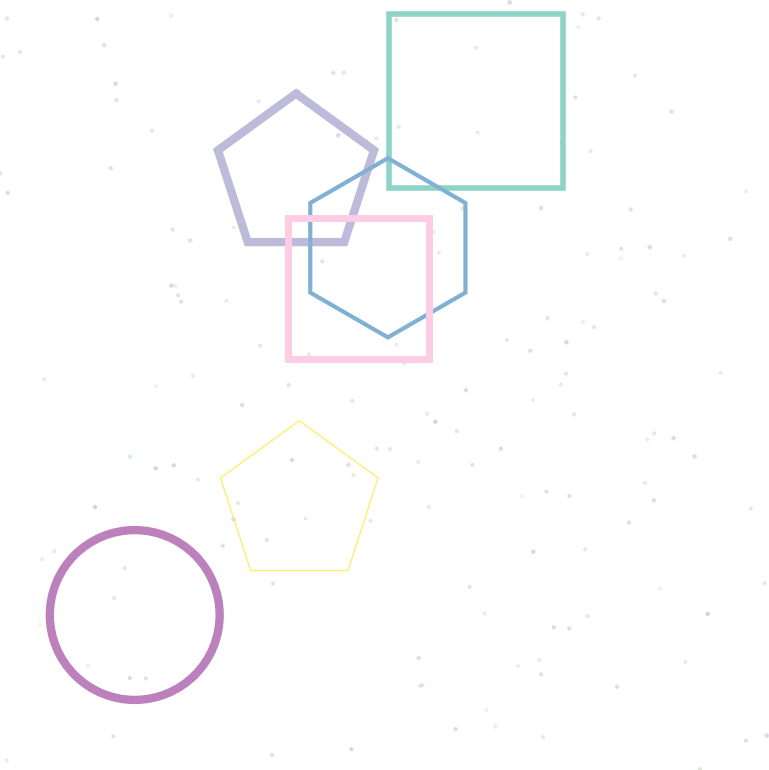[{"shape": "square", "thickness": 2, "radius": 0.57, "center": [0.618, 0.868]}, {"shape": "pentagon", "thickness": 3, "radius": 0.53, "center": [0.384, 0.772]}, {"shape": "hexagon", "thickness": 1.5, "radius": 0.58, "center": [0.504, 0.678]}, {"shape": "square", "thickness": 2.5, "radius": 0.46, "center": [0.466, 0.625]}, {"shape": "circle", "thickness": 3, "radius": 0.55, "center": [0.175, 0.201]}, {"shape": "pentagon", "thickness": 0.5, "radius": 0.54, "center": [0.389, 0.346]}]